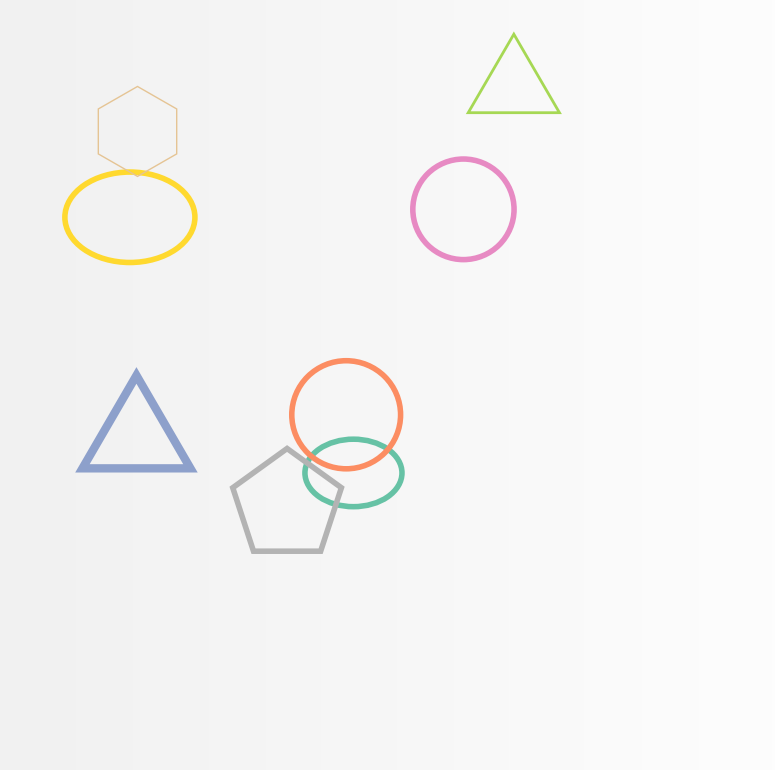[{"shape": "oval", "thickness": 2, "radius": 0.31, "center": [0.456, 0.386]}, {"shape": "circle", "thickness": 2, "radius": 0.35, "center": [0.447, 0.461]}, {"shape": "triangle", "thickness": 3, "radius": 0.4, "center": [0.176, 0.432]}, {"shape": "circle", "thickness": 2, "radius": 0.33, "center": [0.598, 0.728]}, {"shape": "triangle", "thickness": 1, "radius": 0.34, "center": [0.663, 0.888]}, {"shape": "oval", "thickness": 2, "radius": 0.42, "center": [0.168, 0.718]}, {"shape": "hexagon", "thickness": 0.5, "radius": 0.29, "center": [0.177, 0.829]}, {"shape": "pentagon", "thickness": 2, "radius": 0.37, "center": [0.37, 0.344]}]